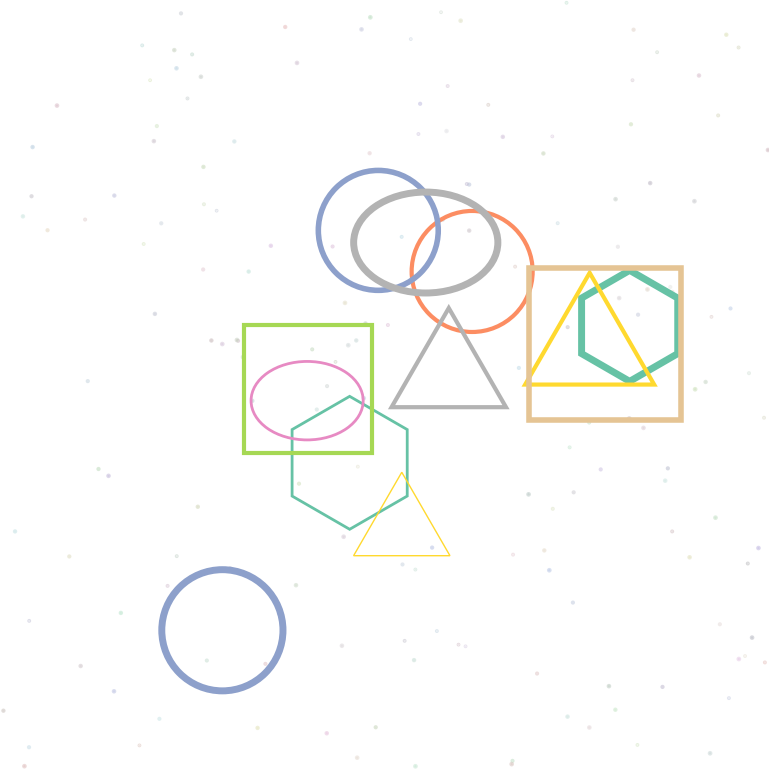[{"shape": "hexagon", "thickness": 2.5, "radius": 0.36, "center": [0.818, 0.577]}, {"shape": "hexagon", "thickness": 1, "radius": 0.43, "center": [0.454, 0.399]}, {"shape": "circle", "thickness": 1.5, "radius": 0.39, "center": [0.613, 0.647]}, {"shape": "circle", "thickness": 2.5, "radius": 0.39, "center": [0.289, 0.181]}, {"shape": "circle", "thickness": 2, "radius": 0.39, "center": [0.491, 0.701]}, {"shape": "oval", "thickness": 1, "radius": 0.36, "center": [0.399, 0.48]}, {"shape": "square", "thickness": 1.5, "radius": 0.42, "center": [0.401, 0.495]}, {"shape": "triangle", "thickness": 1.5, "radius": 0.48, "center": [0.766, 0.549]}, {"shape": "triangle", "thickness": 0.5, "radius": 0.36, "center": [0.522, 0.314]}, {"shape": "square", "thickness": 2, "radius": 0.49, "center": [0.786, 0.553]}, {"shape": "triangle", "thickness": 1.5, "radius": 0.43, "center": [0.583, 0.514]}, {"shape": "oval", "thickness": 2.5, "radius": 0.47, "center": [0.553, 0.685]}]